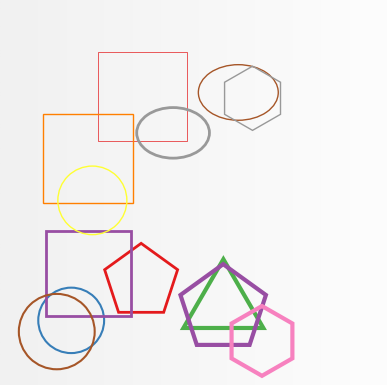[{"shape": "pentagon", "thickness": 2, "radius": 0.5, "center": [0.364, 0.269]}, {"shape": "square", "thickness": 0.5, "radius": 0.58, "center": [0.368, 0.749]}, {"shape": "circle", "thickness": 1.5, "radius": 0.42, "center": [0.184, 0.168]}, {"shape": "triangle", "thickness": 3, "radius": 0.6, "center": [0.576, 0.208]}, {"shape": "pentagon", "thickness": 3, "radius": 0.58, "center": [0.576, 0.198]}, {"shape": "square", "thickness": 2, "radius": 0.55, "center": [0.229, 0.29]}, {"shape": "square", "thickness": 1, "radius": 0.58, "center": [0.228, 0.588]}, {"shape": "circle", "thickness": 1, "radius": 0.45, "center": [0.238, 0.48]}, {"shape": "circle", "thickness": 1.5, "radius": 0.49, "center": [0.146, 0.139]}, {"shape": "oval", "thickness": 1, "radius": 0.52, "center": [0.615, 0.76]}, {"shape": "hexagon", "thickness": 3, "radius": 0.45, "center": [0.676, 0.114]}, {"shape": "hexagon", "thickness": 1, "radius": 0.42, "center": [0.652, 0.745]}, {"shape": "oval", "thickness": 2, "radius": 0.47, "center": [0.447, 0.655]}]